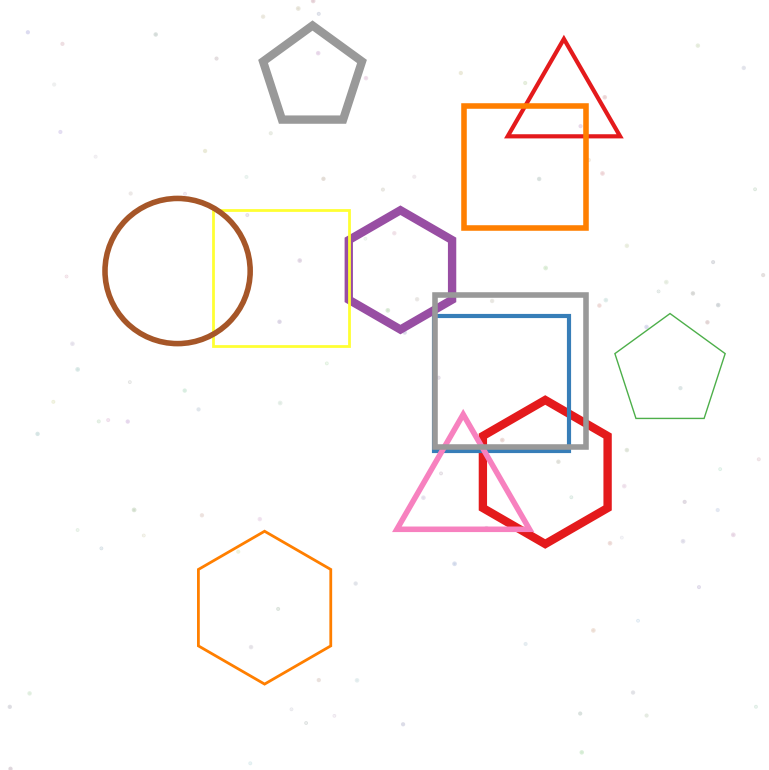[{"shape": "hexagon", "thickness": 3, "radius": 0.47, "center": [0.708, 0.387]}, {"shape": "triangle", "thickness": 1.5, "radius": 0.42, "center": [0.732, 0.865]}, {"shape": "square", "thickness": 1.5, "radius": 0.44, "center": [0.651, 0.502]}, {"shape": "pentagon", "thickness": 0.5, "radius": 0.38, "center": [0.87, 0.517]}, {"shape": "hexagon", "thickness": 3, "radius": 0.39, "center": [0.52, 0.649]}, {"shape": "square", "thickness": 2, "radius": 0.4, "center": [0.682, 0.783]}, {"shape": "hexagon", "thickness": 1, "radius": 0.5, "center": [0.344, 0.211]}, {"shape": "square", "thickness": 1, "radius": 0.44, "center": [0.365, 0.639]}, {"shape": "circle", "thickness": 2, "radius": 0.47, "center": [0.231, 0.648]}, {"shape": "triangle", "thickness": 2, "radius": 0.5, "center": [0.602, 0.362]}, {"shape": "pentagon", "thickness": 3, "radius": 0.34, "center": [0.406, 0.899]}, {"shape": "square", "thickness": 2, "radius": 0.49, "center": [0.663, 0.519]}]